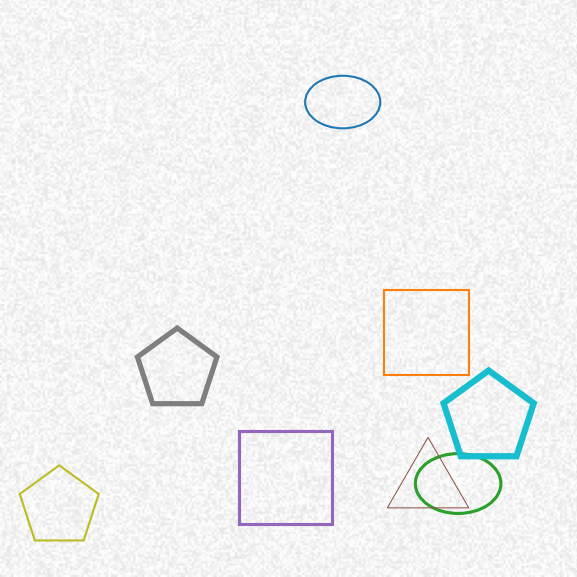[{"shape": "oval", "thickness": 1, "radius": 0.33, "center": [0.593, 0.822]}, {"shape": "square", "thickness": 1, "radius": 0.37, "center": [0.739, 0.424]}, {"shape": "oval", "thickness": 1.5, "radius": 0.37, "center": [0.793, 0.162]}, {"shape": "square", "thickness": 1.5, "radius": 0.4, "center": [0.494, 0.173]}, {"shape": "triangle", "thickness": 0.5, "radius": 0.41, "center": [0.741, 0.16]}, {"shape": "pentagon", "thickness": 2.5, "radius": 0.36, "center": [0.307, 0.359]}, {"shape": "pentagon", "thickness": 1, "radius": 0.36, "center": [0.103, 0.121]}, {"shape": "pentagon", "thickness": 3, "radius": 0.41, "center": [0.846, 0.275]}]